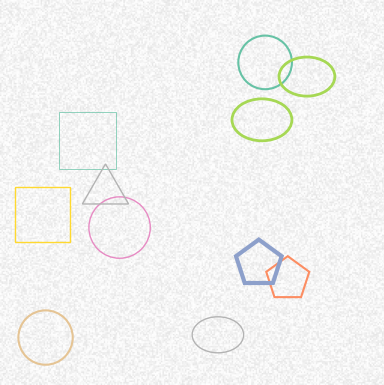[{"shape": "circle", "thickness": 1.5, "radius": 0.35, "center": [0.689, 0.838]}, {"shape": "square", "thickness": 0.5, "radius": 0.37, "center": [0.226, 0.635]}, {"shape": "pentagon", "thickness": 1.5, "radius": 0.29, "center": [0.747, 0.276]}, {"shape": "pentagon", "thickness": 3, "radius": 0.31, "center": [0.672, 0.315]}, {"shape": "circle", "thickness": 1, "radius": 0.4, "center": [0.311, 0.409]}, {"shape": "oval", "thickness": 2, "radius": 0.39, "center": [0.68, 0.689]}, {"shape": "oval", "thickness": 2, "radius": 0.36, "center": [0.797, 0.801]}, {"shape": "square", "thickness": 1, "radius": 0.36, "center": [0.11, 0.442]}, {"shape": "circle", "thickness": 1.5, "radius": 0.35, "center": [0.118, 0.123]}, {"shape": "oval", "thickness": 1, "radius": 0.33, "center": [0.566, 0.13]}, {"shape": "triangle", "thickness": 1, "radius": 0.35, "center": [0.274, 0.505]}]